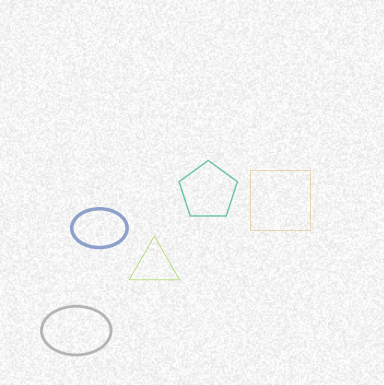[{"shape": "pentagon", "thickness": 1, "radius": 0.4, "center": [0.541, 0.503]}, {"shape": "oval", "thickness": 2.5, "radius": 0.36, "center": [0.258, 0.407]}, {"shape": "triangle", "thickness": 0.5, "radius": 0.38, "center": [0.401, 0.311]}, {"shape": "square", "thickness": 0.5, "radius": 0.39, "center": [0.727, 0.481]}, {"shape": "oval", "thickness": 2, "radius": 0.45, "center": [0.198, 0.141]}]